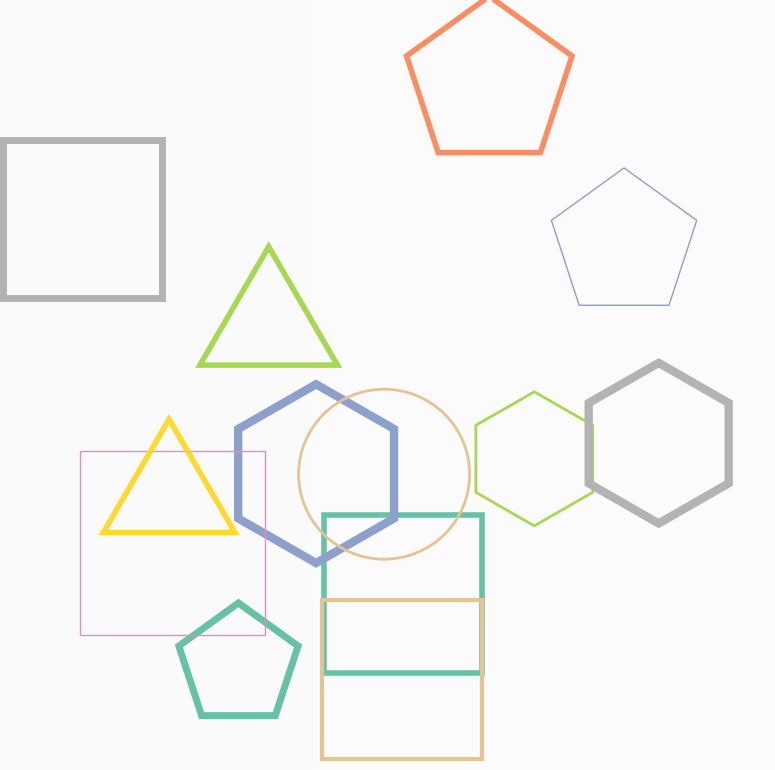[{"shape": "pentagon", "thickness": 2.5, "radius": 0.4, "center": [0.308, 0.136]}, {"shape": "square", "thickness": 2, "radius": 0.51, "center": [0.52, 0.228]}, {"shape": "pentagon", "thickness": 2, "radius": 0.56, "center": [0.631, 0.893]}, {"shape": "pentagon", "thickness": 0.5, "radius": 0.49, "center": [0.805, 0.683]}, {"shape": "hexagon", "thickness": 3, "radius": 0.58, "center": [0.408, 0.385]}, {"shape": "square", "thickness": 0.5, "radius": 0.6, "center": [0.222, 0.295]}, {"shape": "hexagon", "thickness": 1, "radius": 0.44, "center": [0.689, 0.404]}, {"shape": "triangle", "thickness": 2, "radius": 0.51, "center": [0.347, 0.577]}, {"shape": "triangle", "thickness": 2, "radius": 0.49, "center": [0.218, 0.358]}, {"shape": "square", "thickness": 1.5, "radius": 0.52, "center": [0.519, 0.117]}, {"shape": "circle", "thickness": 1, "radius": 0.55, "center": [0.496, 0.384]}, {"shape": "hexagon", "thickness": 3, "radius": 0.52, "center": [0.85, 0.424]}, {"shape": "square", "thickness": 2.5, "radius": 0.51, "center": [0.107, 0.716]}]